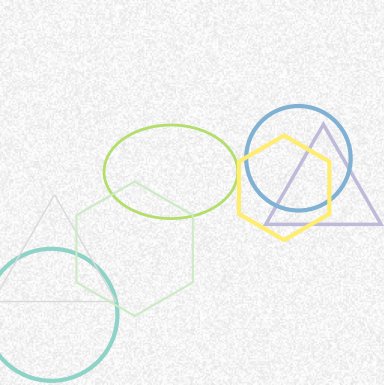[{"shape": "circle", "thickness": 3, "radius": 0.86, "center": [0.134, 0.182]}, {"shape": "triangle", "thickness": 2.5, "radius": 0.87, "center": [0.84, 0.504]}, {"shape": "circle", "thickness": 3, "radius": 0.68, "center": [0.775, 0.589]}, {"shape": "oval", "thickness": 2, "radius": 0.87, "center": [0.444, 0.554]}, {"shape": "triangle", "thickness": 1, "radius": 0.92, "center": [0.141, 0.309]}, {"shape": "hexagon", "thickness": 1.5, "radius": 0.87, "center": [0.35, 0.354]}, {"shape": "hexagon", "thickness": 3, "radius": 0.68, "center": [0.738, 0.512]}]